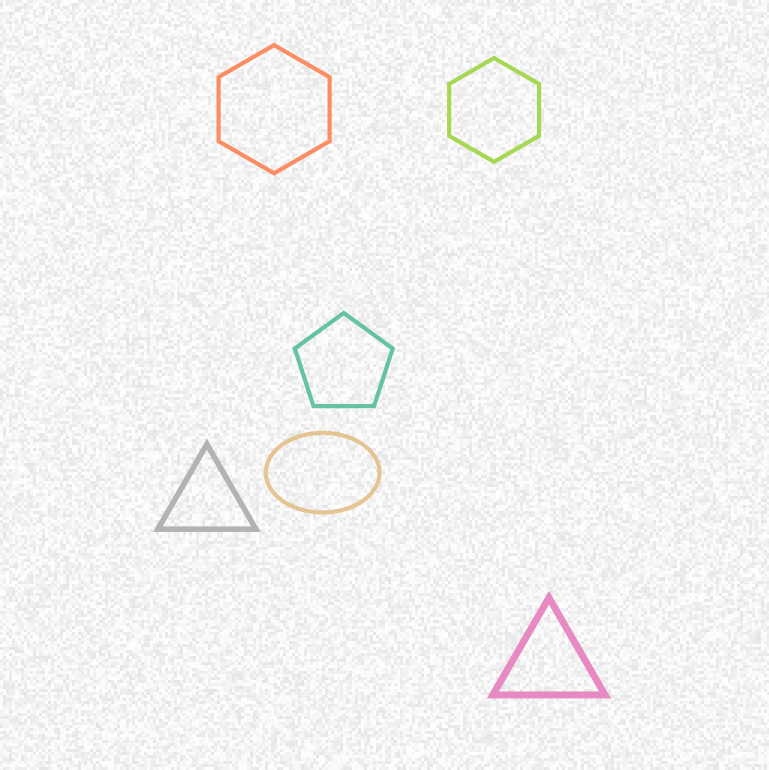[{"shape": "pentagon", "thickness": 1.5, "radius": 0.33, "center": [0.446, 0.527]}, {"shape": "hexagon", "thickness": 1.5, "radius": 0.42, "center": [0.356, 0.858]}, {"shape": "triangle", "thickness": 2.5, "radius": 0.42, "center": [0.713, 0.14]}, {"shape": "hexagon", "thickness": 1.5, "radius": 0.34, "center": [0.642, 0.857]}, {"shape": "oval", "thickness": 1.5, "radius": 0.37, "center": [0.419, 0.386]}, {"shape": "triangle", "thickness": 2, "radius": 0.37, "center": [0.269, 0.35]}]